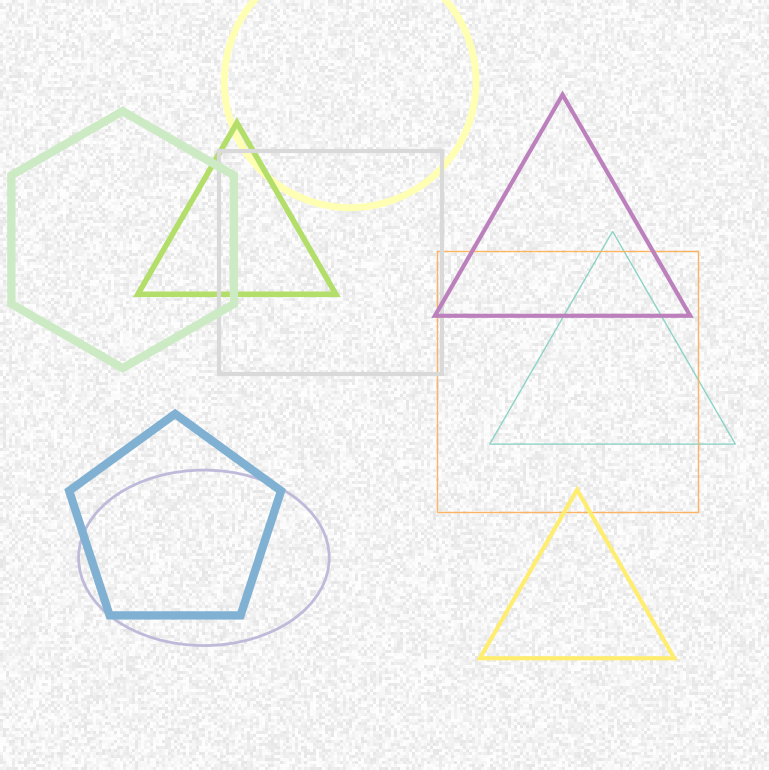[{"shape": "triangle", "thickness": 0.5, "radius": 0.92, "center": [0.796, 0.515]}, {"shape": "circle", "thickness": 2.5, "radius": 0.82, "center": [0.455, 0.894]}, {"shape": "oval", "thickness": 1, "radius": 0.81, "center": [0.265, 0.276]}, {"shape": "pentagon", "thickness": 3, "radius": 0.72, "center": [0.227, 0.318]}, {"shape": "square", "thickness": 0.5, "radius": 0.85, "center": [0.737, 0.504]}, {"shape": "triangle", "thickness": 2, "radius": 0.74, "center": [0.308, 0.692]}, {"shape": "square", "thickness": 1.5, "radius": 0.72, "center": [0.429, 0.659]}, {"shape": "triangle", "thickness": 1.5, "radius": 0.96, "center": [0.731, 0.686]}, {"shape": "hexagon", "thickness": 3, "radius": 0.83, "center": [0.159, 0.689]}, {"shape": "triangle", "thickness": 1.5, "radius": 0.73, "center": [0.749, 0.218]}]